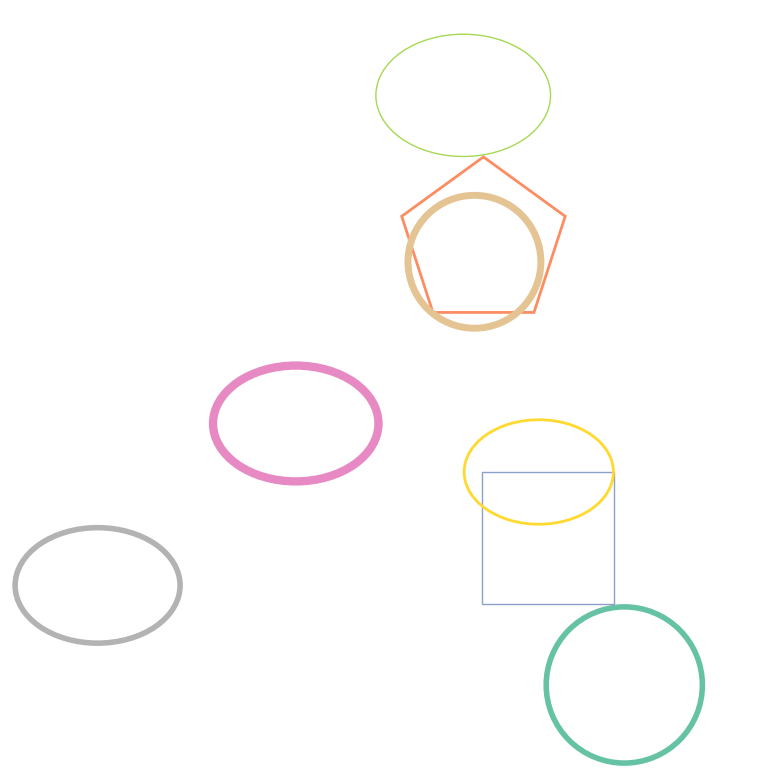[{"shape": "circle", "thickness": 2, "radius": 0.51, "center": [0.811, 0.11]}, {"shape": "pentagon", "thickness": 1, "radius": 0.56, "center": [0.628, 0.685]}, {"shape": "square", "thickness": 0.5, "radius": 0.43, "center": [0.712, 0.301]}, {"shape": "oval", "thickness": 3, "radius": 0.54, "center": [0.384, 0.45]}, {"shape": "oval", "thickness": 0.5, "radius": 0.57, "center": [0.602, 0.876]}, {"shape": "oval", "thickness": 1, "radius": 0.48, "center": [0.7, 0.387]}, {"shape": "circle", "thickness": 2.5, "radius": 0.43, "center": [0.616, 0.66]}, {"shape": "oval", "thickness": 2, "radius": 0.54, "center": [0.127, 0.24]}]